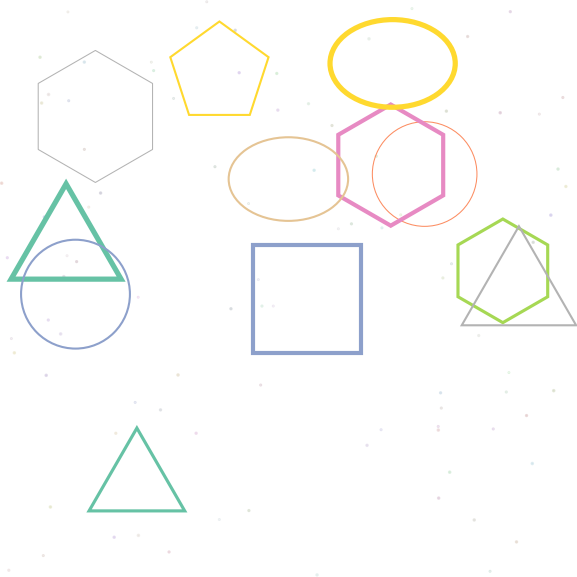[{"shape": "triangle", "thickness": 2.5, "radius": 0.55, "center": [0.114, 0.571]}, {"shape": "triangle", "thickness": 1.5, "radius": 0.48, "center": [0.237, 0.162]}, {"shape": "circle", "thickness": 0.5, "radius": 0.45, "center": [0.735, 0.698]}, {"shape": "circle", "thickness": 1, "radius": 0.47, "center": [0.131, 0.49]}, {"shape": "square", "thickness": 2, "radius": 0.47, "center": [0.531, 0.481]}, {"shape": "hexagon", "thickness": 2, "radius": 0.52, "center": [0.677, 0.713]}, {"shape": "hexagon", "thickness": 1.5, "radius": 0.45, "center": [0.871, 0.53]}, {"shape": "oval", "thickness": 2.5, "radius": 0.54, "center": [0.68, 0.889]}, {"shape": "pentagon", "thickness": 1, "radius": 0.45, "center": [0.38, 0.872]}, {"shape": "oval", "thickness": 1, "radius": 0.52, "center": [0.499, 0.689]}, {"shape": "hexagon", "thickness": 0.5, "radius": 0.57, "center": [0.165, 0.797]}, {"shape": "triangle", "thickness": 1, "radius": 0.57, "center": [0.899, 0.493]}]